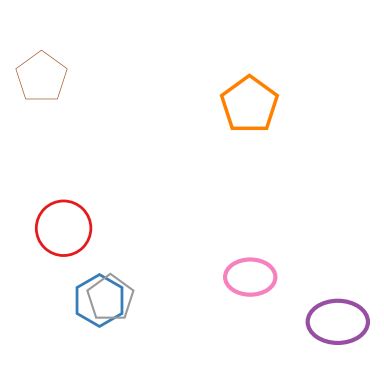[{"shape": "circle", "thickness": 2, "radius": 0.35, "center": [0.165, 0.407]}, {"shape": "hexagon", "thickness": 2, "radius": 0.34, "center": [0.258, 0.219]}, {"shape": "oval", "thickness": 3, "radius": 0.39, "center": [0.877, 0.164]}, {"shape": "pentagon", "thickness": 2.5, "radius": 0.38, "center": [0.648, 0.728]}, {"shape": "pentagon", "thickness": 0.5, "radius": 0.35, "center": [0.108, 0.8]}, {"shape": "oval", "thickness": 3, "radius": 0.33, "center": [0.65, 0.28]}, {"shape": "pentagon", "thickness": 1.5, "radius": 0.31, "center": [0.287, 0.226]}]